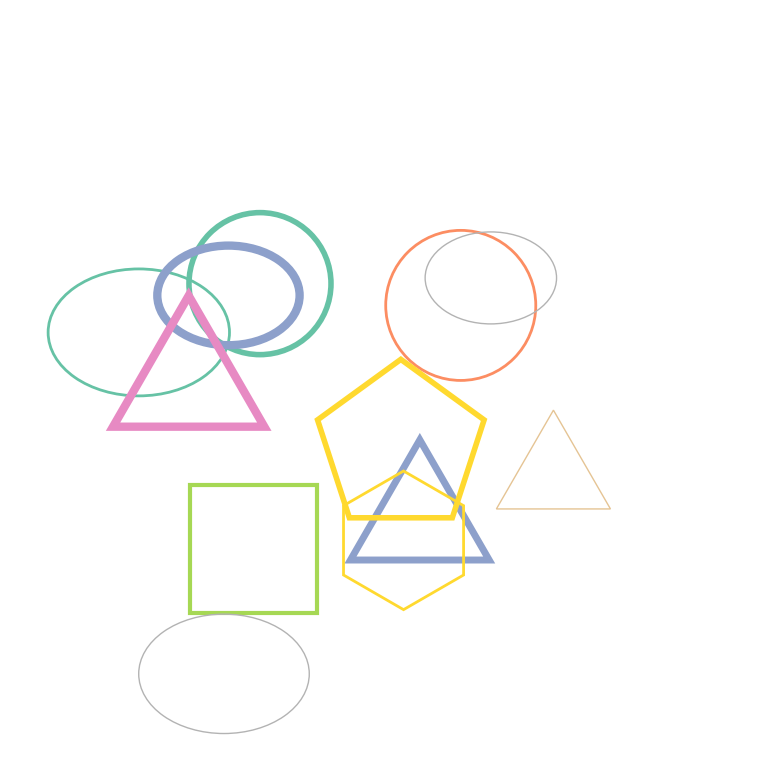[{"shape": "circle", "thickness": 2, "radius": 0.46, "center": [0.338, 0.632]}, {"shape": "oval", "thickness": 1, "radius": 0.59, "center": [0.18, 0.568]}, {"shape": "circle", "thickness": 1, "radius": 0.49, "center": [0.598, 0.603]}, {"shape": "triangle", "thickness": 2.5, "radius": 0.52, "center": [0.545, 0.325]}, {"shape": "oval", "thickness": 3, "radius": 0.46, "center": [0.297, 0.616]}, {"shape": "triangle", "thickness": 3, "radius": 0.57, "center": [0.245, 0.503]}, {"shape": "square", "thickness": 1.5, "radius": 0.41, "center": [0.329, 0.287]}, {"shape": "hexagon", "thickness": 1, "radius": 0.45, "center": [0.524, 0.298]}, {"shape": "pentagon", "thickness": 2, "radius": 0.57, "center": [0.521, 0.42]}, {"shape": "triangle", "thickness": 0.5, "radius": 0.43, "center": [0.719, 0.382]}, {"shape": "oval", "thickness": 0.5, "radius": 0.43, "center": [0.637, 0.639]}, {"shape": "oval", "thickness": 0.5, "radius": 0.55, "center": [0.291, 0.125]}]